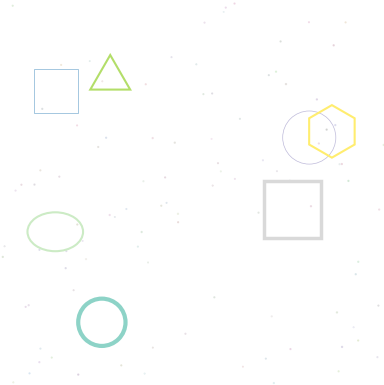[{"shape": "circle", "thickness": 3, "radius": 0.31, "center": [0.265, 0.163]}, {"shape": "circle", "thickness": 0.5, "radius": 0.34, "center": [0.803, 0.643]}, {"shape": "square", "thickness": 0.5, "radius": 0.29, "center": [0.146, 0.763]}, {"shape": "triangle", "thickness": 1.5, "radius": 0.3, "center": [0.286, 0.797]}, {"shape": "square", "thickness": 2.5, "radius": 0.37, "center": [0.76, 0.457]}, {"shape": "oval", "thickness": 1.5, "radius": 0.36, "center": [0.144, 0.398]}, {"shape": "hexagon", "thickness": 1.5, "radius": 0.34, "center": [0.862, 0.659]}]